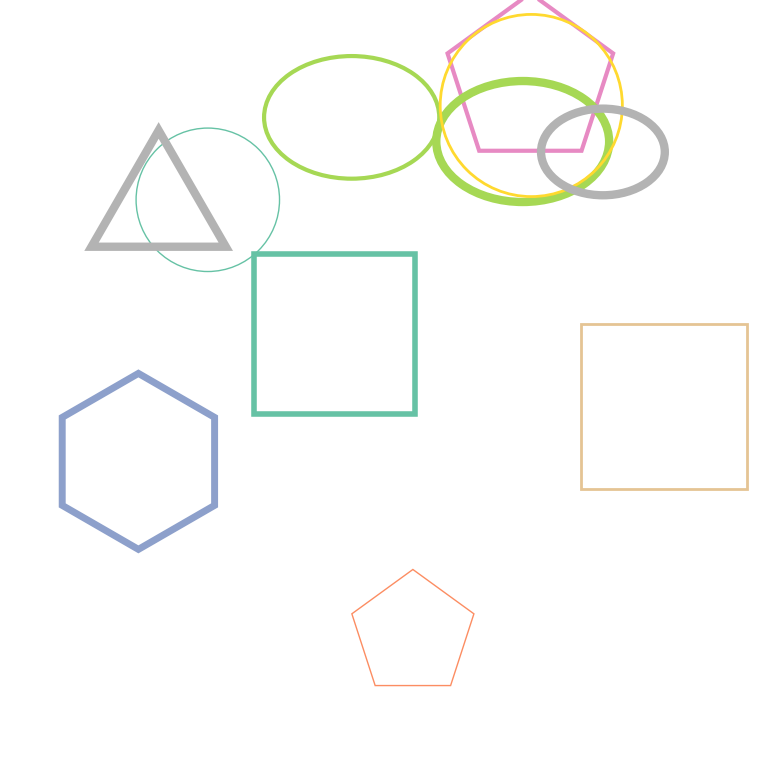[{"shape": "circle", "thickness": 0.5, "radius": 0.47, "center": [0.27, 0.741]}, {"shape": "square", "thickness": 2, "radius": 0.52, "center": [0.435, 0.566]}, {"shape": "pentagon", "thickness": 0.5, "radius": 0.42, "center": [0.536, 0.177]}, {"shape": "hexagon", "thickness": 2.5, "radius": 0.57, "center": [0.18, 0.401]}, {"shape": "pentagon", "thickness": 1.5, "radius": 0.57, "center": [0.689, 0.896]}, {"shape": "oval", "thickness": 1.5, "radius": 0.57, "center": [0.457, 0.848]}, {"shape": "oval", "thickness": 3, "radius": 0.56, "center": [0.679, 0.816]}, {"shape": "circle", "thickness": 1, "radius": 0.59, "center": [0.69, 0.863]}, {"shape": "square", "thickness": 1, "radius": 0.54, "center": [0.862, 0.472]}, {"shape": "oval", "thickness": 3, "radius": 0.4, "center": [0.783, 0.803]}, {"shape": "triangle", "thickness": 3, "radius": 0.5, "center": [0.206, 0.73]}]